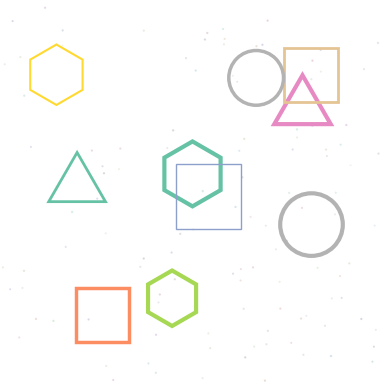[{"shape": "triangle", "thickness": 2, "radius": 0.43, "center": [0.2, 0.519]}, {"shape": "hexagon", "thickness": 3, "radius": 0.42, "center": [0.5, 0.548]}, {"shape": "square", "thickness": 2.5, "radius": 0.35, "center": [0.266, 0.182]}, {"shape": "square", "thickness": 1, "radius": 0.42, "center": [0.541, 0.491]}, {"shape": "triangle", "thickness": 3, "radius": 0.42, "center": [0.786, 0.72]}, {"shape": "hexagon", "thickness": 3, "radius": 0.36, "center": [0.447, 0.225]}, {"shape": "hexagon", "thickness": 1.5, "radius": 0.39, "center": [0.147, 0.806]}, {"shape": "square", "thickness": 2, "radius": 0.35, "center": [0.809, 0.806]}, {"shape": "circle", "thickness": 2.5, "radius": 0.36, "center": [0.665, 0.798]}, {"shape": "circle", "thickness": 3, "radius": 0.41, "center": [0.809, 0.417]}]